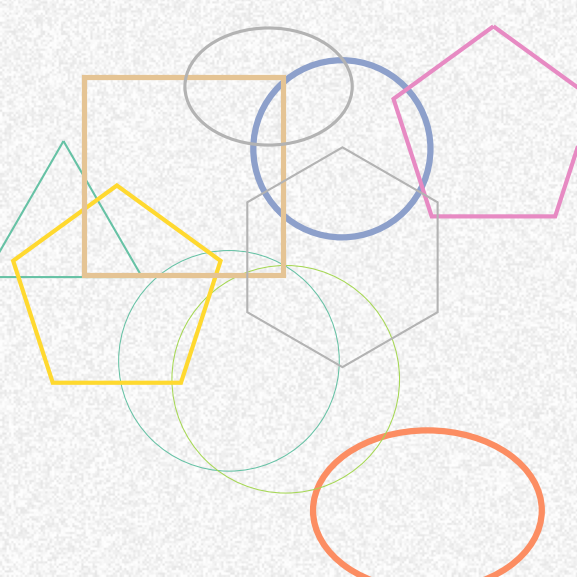[{"shape": "triangle", "thickness": 1, "radius": 0.79, "center": [0.11, 0.598]}, {"shape": "circle", "thickness": 0.5, "radius": 0.96, "center": [0.396, 0.374]}, {"shape": "oval", "thickness": 3, "radius": 0.99, "center": [0.74, 0.115]}, {"shape": "circle", "thickness": 3, "radius": 0.77, "center": [0.592, 0.741]}, {"shape": "pentagon", "thickness": 2, "radius": 0.91, "center": [0.854, 0.772]}, {"shape": "circle", "thickness": 0.5, "radius": 0.99, "center": [0.495, 0.342]}, {"shape": "pentagon", "thickness": 2, "radius": 0.94, "center": [0.202, 0.489]}, {"shape": "square", "thickness": 2.5, "radius": 0.86, "center": [0.318, 0.694]}, {"shape": "hexagon", "thickness": 1, "radius": 0.95, "center": [0.593, 0.554]}, {"shape": "oval", "thickness": 1.5, "radius": 0.72, "center": [0.465, 0.849]}]